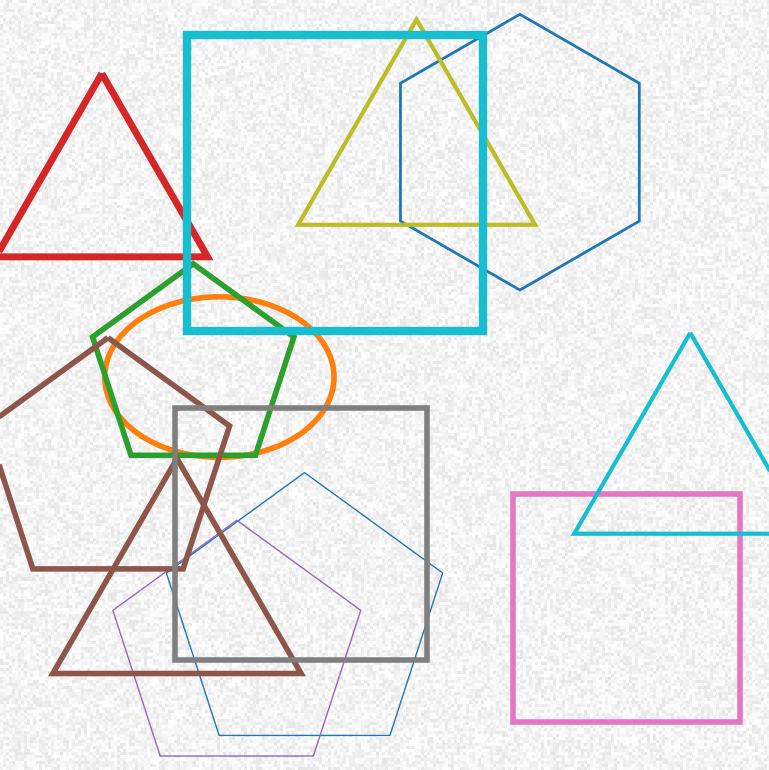[{"shape": "hexagon", "thickness": 1, "radius": 0.9, "center": [0.675, 0.802]}, {"shape": "pentagon", "thickness": 0.5, "radius": 0.94, "center": [0.395, 0.198]}, {"shape": "oval", "thickness": 2, "radius": 0.74, "center": [0.285, 0.51]}, {"shape": "pentagon", "thickness": 2, "radius": 0.69, "center": [0.251, 0.52]}, {"shape": "triangle", "thickness": 2.5, "radius": 0.79, "center": [0.132, 0.746]}, {"shape": "pentagon", "thickness": 0.5, "radius": 0.85, "center": [0.308, 0.155]}, {"shape": "pentagon", "thickness": 2, "radius": 0.83, "center": [0.14, 0.395]}, {"shape": "triangle", "thickness": 2, "radius": 0.93, "center": [0.23, 0.218]}, {"shape": "square", "thickness": 2, "radius": 0.74, "center": [0.814, 0.21]}, {"shape": "square", "thickness": 2, "radius": 0.82, "center": [0.391, 0.306]}, {"shape": "triangle", "thickness": 1.5, "radius": 0.89, "center": [0.541, 0.797]}, {"shape": "square", "thickness": 3, "radius": 0.96, "center": [0.435, 0.763]}, {"shape": "triangle", "thickness": 1.5, "radius": 0.87, "center": [0.896, 0.394]}]